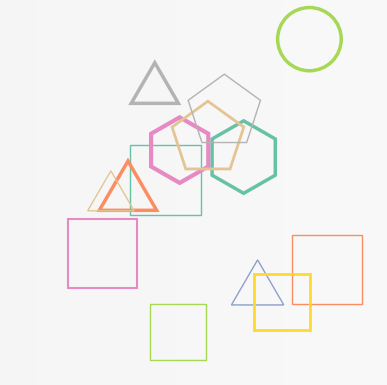[{"shape": "square", "thickness": 1, "radius": 0.45, "center": [0.427, 0.533]}, {"shape": "hexagon", "thickness": 2.5, "radius": 0.47, "center": [0.629, 0.592]}, {"shape": "triangle", "thickness": 2.5, "radius": 0.43, "center": [0.33, 0.496]}, {"shape": "square", "thickness": 1, "radius": 0.45, "center": [0.845, 0.3]}, {"shape": "triangle", "thickness": 1, "radius": 0.39, "center": [0.665, 0.247]}, {"shape": "square", "thickness": 1.5, "radius": 0.45, "center": [0.265, 0.343]}, {"shape": "hexagon", "thickness": 3, "radius": 0.43, "center": [0.464, 0.61]}, {"shape": "square", "thickness": 1, "radius": 0.37, "center": [0.459, 0.137]}, {"shape": "circle", "thickness": 2.5, "radius": 0.41, "center": [0.799, 0.898]}, {"shape": "square", "thickness": 2, "radius": 0.36, "center": [0.728, 0.216]}, {"shape": "triangle", "thickness": 1, "radius": 0.35, "center": [0.286, 0.487]}, {"shape": "pentagon", "thickness": 2, "radius": 0.49, "center": [0.537, 0.64]}, {"shape": "pentagon", "thickness": 1, "radius": 0.49, "center": [0.579, 0.709]}, {"shape": "triangle", "thickness": 2.5, "radius": 0.35, "center": [0.4, 0.767]}]